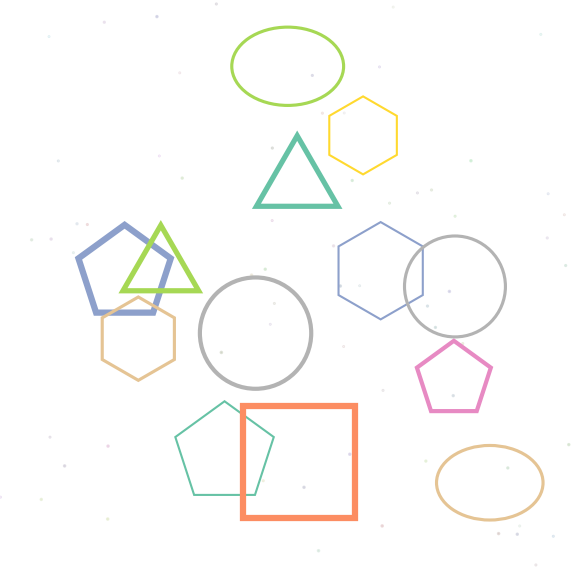[{"shape": "triangle", "thickness": 2.5, "radius": 0.41, "center": [0.515, 0.683]}, {"shape": "pentagon", "thickness": 1, "radius": 0.45, "center": [0.389, 0.215]}, {"shape": "square", "thickness": 3, "radius": 0.49, "center": [0.517, 0.199]}, {"shape": "hexagon", "thickness": 1, "radius": 0.42, "center": [0.659, 0.53]}, {"shape": "pentagon", "thickness": 3, "radius": 0.42, "center": [0.216, 0.526]}, {"shape": "pentagon", "thickness": 2, "radius": 0.34, "center": [0.786, 0.342]}, {"shape": "triangle", "thickness": 2.5, "radius": 0.38, "center": [0.278, 0.533]}, {"shape": "oval", "thickness": 1.5, "radius": 0.48, "center": [0.498, 0.884]}, {"shape": "hexagon", "thickness": 1, "radius": 0.34, "center": [0.629, 0.765]}, {"shape": "oval", "thickness": 1.5, "radius": 0.46, "center": [0.848, 0.163]}, {"shape": "hexagon", "thickness": 1.5, "radius": 0.36, "center": [0.239, 0.413]}, {"shape": "circle", "thickness": 2, "radius": 0.48, "center": [0.443, 0.422]}, {"shape": "circle", "thickness": 1.5, "radius": 0.44, "center": [0.788, 0.503]}]